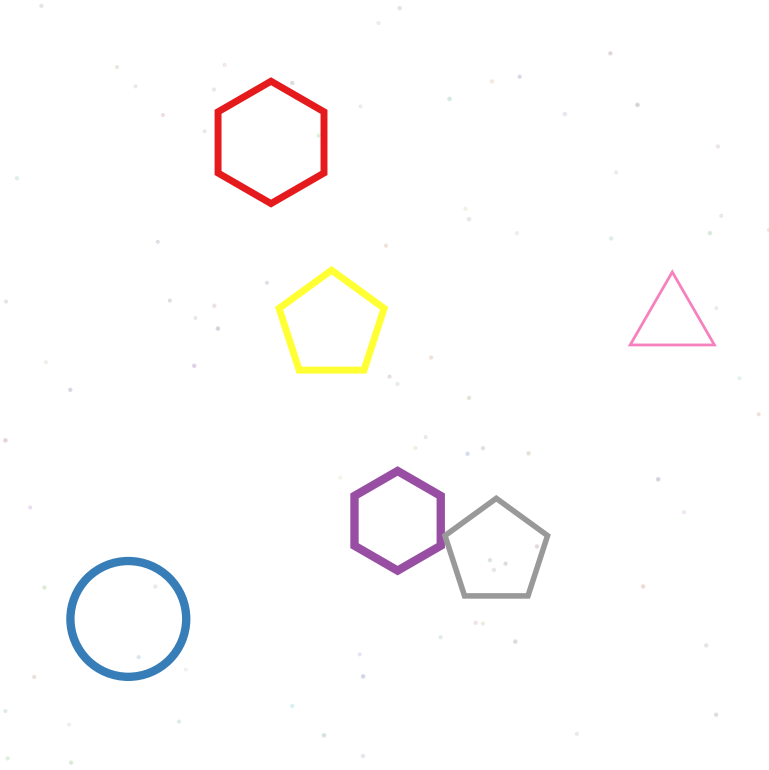[{"shape": "hexagon", "thickness": 2.5, "radius": 0.4, "center": [0.352, 0.815]}, {"shape": "circle", "thickness": 3, "radius": 0.38, "center": [0.167, 0.196]}, {"shape": "hexagon", "thickness": 3, "radius": 0.32, "center": [0.516, 0.324]}, {"shape": "pentagon", "thickness": 2.5, "radius": 0.36, "center": [0.431, 0.577]}, {"shape": "triangle", "thickness": 1, "radius": 0.32, "center": [0.873, 0.584]}, {"shape": "pentagon", "thickness": 2, "radius": 0.35, "center": [0.645, 0.283]}]